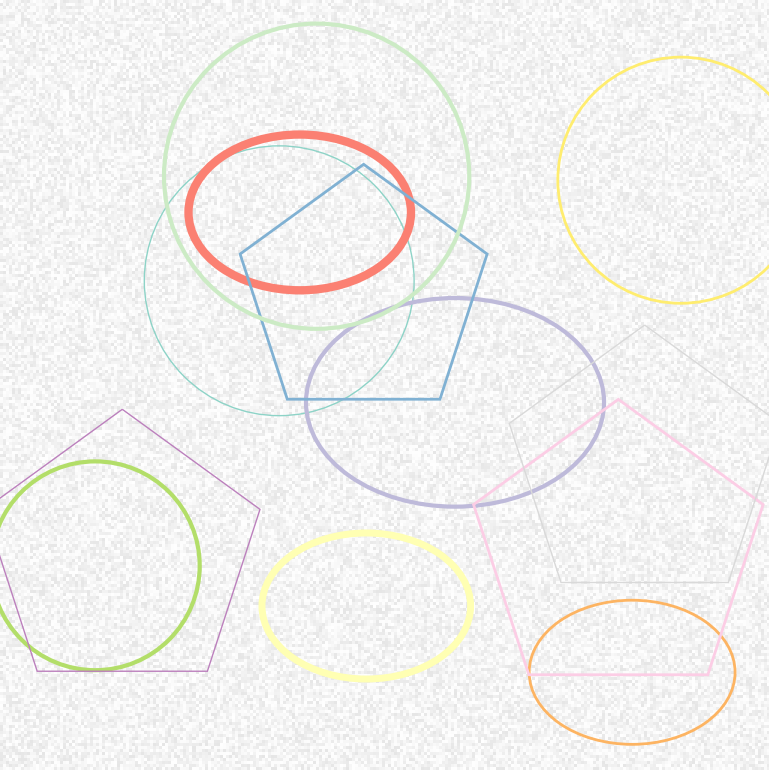[{"shape": "circle", "thickness": 0.5, "radius": 0.88, "center": [0.363, 0.635]}, {"shape": "oval", "thickness": 2.5, "radius": 0.68, "center": [0.476, 0.213]}, {"shape": "oval", "thickness": 1.5, "radius": 0.97, "center": [0.591, 0.477]}, {"shape": "oval", "thickness": 3, "radius": 0.72, "center": [0.389, 0.724]}, {"shape": "pentagon", "thickness": 1, "radius": 0.84, "center": [0.472, 0.618]}, {"shape": "oval", "thickness": 1, "radius": 0.67, "center": [0.821, 0.127]}, {"shape": "circle", "thickness": 1.5, "radius": 0.68, "center": [0.124, 0.265]}, {"shape": "pentagon", "thickness": 1, "radius": 0.99, "center": [0.803, 0.284]}, {"shape": "pentagon", "thickness": 0.5, "radius": 0.92, "center": [0.837, 0.393]}, {"shape": "pentagon", "thickness": 0.5, "radius": 0.94, "center": [0.159, 0.28]}, {"shape": "circle", "thickness": 1.5, "radius": 0.99, "center": [0.411, 0.771]}, {"shape": "circle", "thickness": 1, "radius": 0.8, "center": [0.884, 0.766]}]